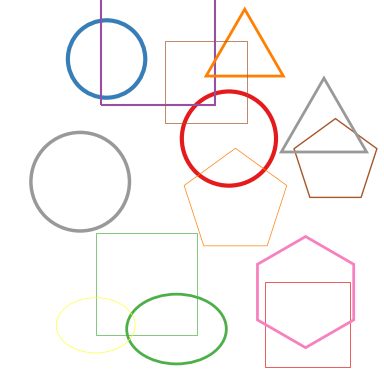[{"shape": "square", "thickness": 0.5, "radius": 0.55, "center": [0.799, 0.157]}, {"shape": "circle", "thickness": 3, "radius": 0.61, "center": [0.595, 0.64]}, {"shape": "circle", "thickness": 3, "radius": 0.5, "center": [0.277, 0.847]}, {"shape": "square", "thickness": 0.5, "radius": 0.66, "center": [0.381, 0.262]}, {"shape": "oval", "thickness": 2, "radius": 0.65, "center": [0.458, 0.145]}, {"shape": "square", "thickness": 1.5, "radius": 0.74, "center": [0.41, 0.875]}, {"shape": "triangle", "thickness": 2, "radius": 0.58, "center": [0.636, 0.86]}, {"shape": "pentagon", "thickness": 0.5, "radius": 0.7, "center": [0.612, 0.475]}, {"shape": "oval", "thickness": 0.5, "radius": 0.51, "center": [0.249, 0.155]}, {"shape": "square", "thickness": 0.5, "radius": 0.53, "center": [0.536, 0.786]}, {"shape": "pentagon", "thickness": 1, "radius": 0.57, "center": [0.871, 0.579]}, {"shape": "hexagon", "thickness": 2, "radius": 0.72, "center": [0.794, 0.241]}, {"shape": "triangle", "thickness": 2, "radius": 0.64, "center": [0.841, 0.669]}, {"shape": "circle", "thickness": 2.5, "radius": 0.64, "center": [0.208, 0.528]}]